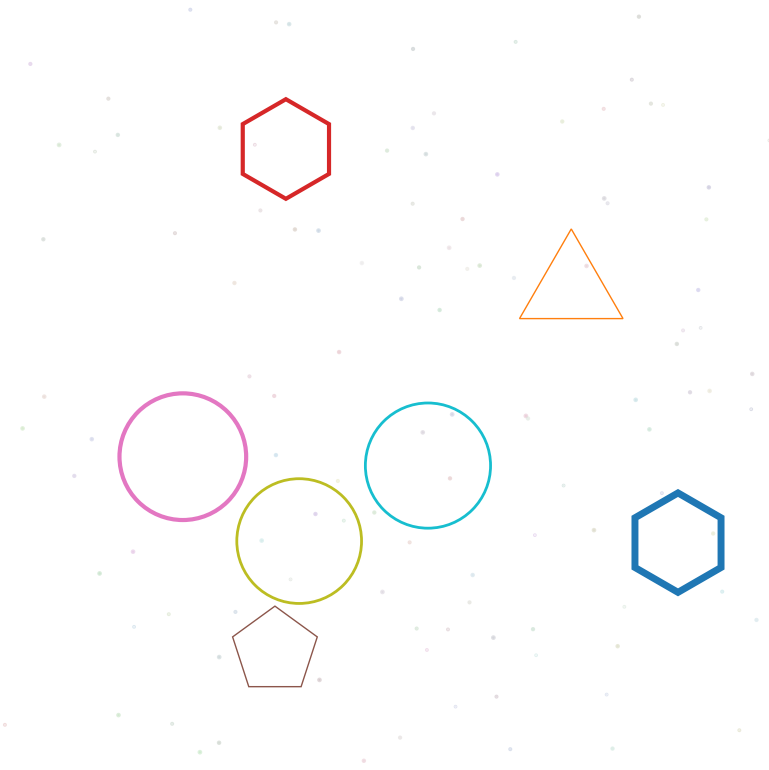[{"shape": "hexagon", "thickness": 2.5, "radius": 0.32, "center": [0.881, 0.295]}, {"shape": "triangle", "thickness": 0.5, "radius": 0.39, "center": [0.742, 0.625]}, {"shape": "hexagon", "thickness": 1.5, "radius": 0.32, "center": [0.371, 0.806]}, {"shape": "pentagon", "thickness": 0.5, "radius": 0.29, "center": [0.357, 0.155]}, {"shape": "circle", "thickness": 1.5, "radius": 0.41, "center": [0.237, 0.407]}, {"shape": "circle", "thickness": 1, "radius": 0.41, "center": [0.389, 0.297]}, {"shape": "circle", "thickness": 1, "radius": 0.41, "center": [0.556, 0.395]}]